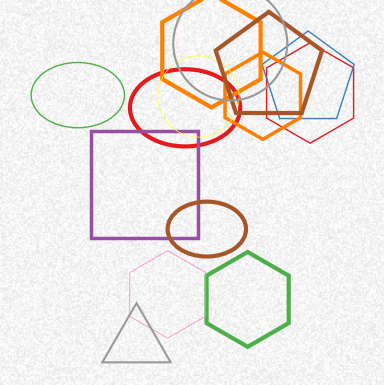[{"shape": "oval", "thickness": 3, "radius": 0.72, "center": [0.481, 0.72]}, {"shape": "hexagon", "thickness": 1, "radius": 0.65, "center": [0.805, 0.759]}, {"shape": "pentagon", "thickness": 1, "radius": 0.63, "center": [0.8, 0.794]}, {"shape": "hexagon", "thickness": 3, "radius": 0.62, "center": [0.643, 0.222]}, {"shape": "oval", "thickness": 1, "radius": 0.61, "center": [0.202, 0.753]}, {"shape": "square", "thickness": 2.5, "radius": 0.69, "center": [0.375, 0.521]}, {"shape": "hexagon", "thickness": 3, "radius": 0.74, "center": [0.549, 0.868]}, {"shape": "hexagon", "thickness": 2.5, "radius": 0.57, "center": [0.683, 0.751]}, {"shape": "circle", "thickness": 0.5, "radius": 0.53, "center": [0.516, 0.749]}, {"shape": "pentagon", "thickness": 3, "radius": 0.73, "center": [0.698, 0.824]}, {"shape": "oval", "thickness": 3, "radius": 0.51, "center": [0.537, 0.405]}, {"shape": "hexagon", "thickness": 0.5, "radius": 0.57, "center": [0.436, 0.235]}, {"shape": "triangle", "thickness": 1.5, "radius": 0.51, "center": [0.355, 0.11]}, {"shape": "circle", "thickness": 1.5, "radius": 0.74, "center": [0.598, 0.887]}]